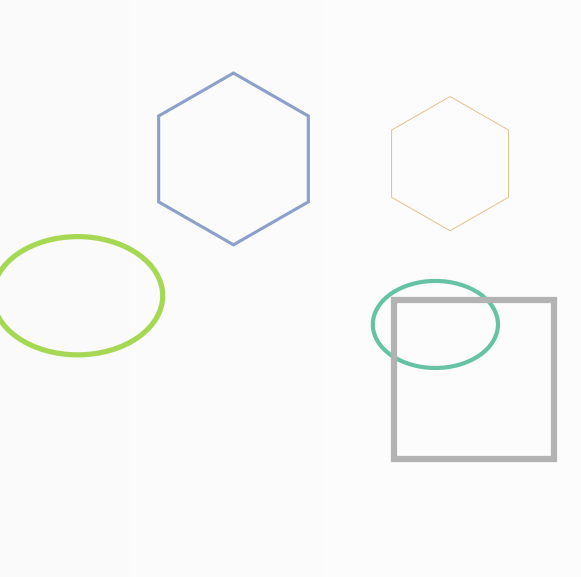[{"shape": "oval", "thickness": 2, "radius": 0.54, "center": [0.749, 0.437]}, {"shape": "hexagon", "thickness": 1.5, "radius": 0.74, "center": [0.402, 0.724]}, {"shape": "oval", "thickness": 2.5, "radius": 0.73, "center": [0.134, 0.487]}, {"shape": "hexagon", "thickness": 0.5, "radius": 0.58, "center": [0.774, 0.716]}, {"shape": "square", "thickness": 3, "radius": 0.69, "center": [0.815, 0.342]}]